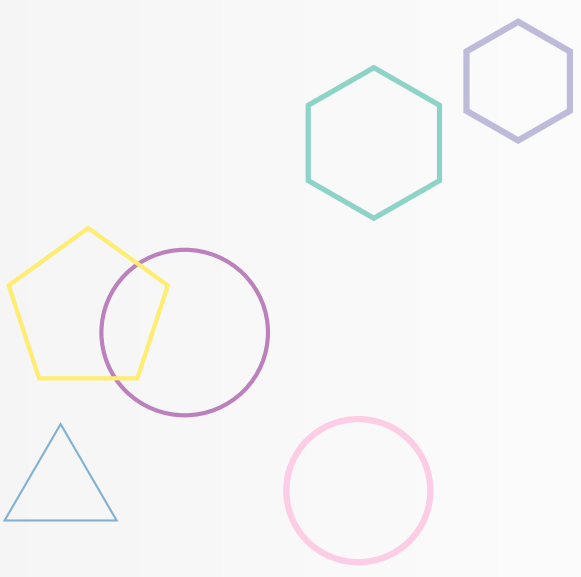[{"shape": "hexagon", "thickness": 2.5, "radius": 0.65, "center": [0.643, 0.752]}, {"shape": "hexagon", "thickness": 3, "radius": 0.51, "center": [0.892, 0.859]}, {"shape": "triangle", "thickness": 1, "radius": 0.56, "center": [0.104, 0.154]}, {"shape": "circle", "thickness": 3, "radius": 0.62, "center": [0.616, 0.15]}, {"shape": "circle", "thickness": 2, "radius": 0.72, "center": [0.318, 0.423]}, {"shape": "pentagon", "thickness": 2, "radius": 0.72, "center": [0.152, 0.46]}]